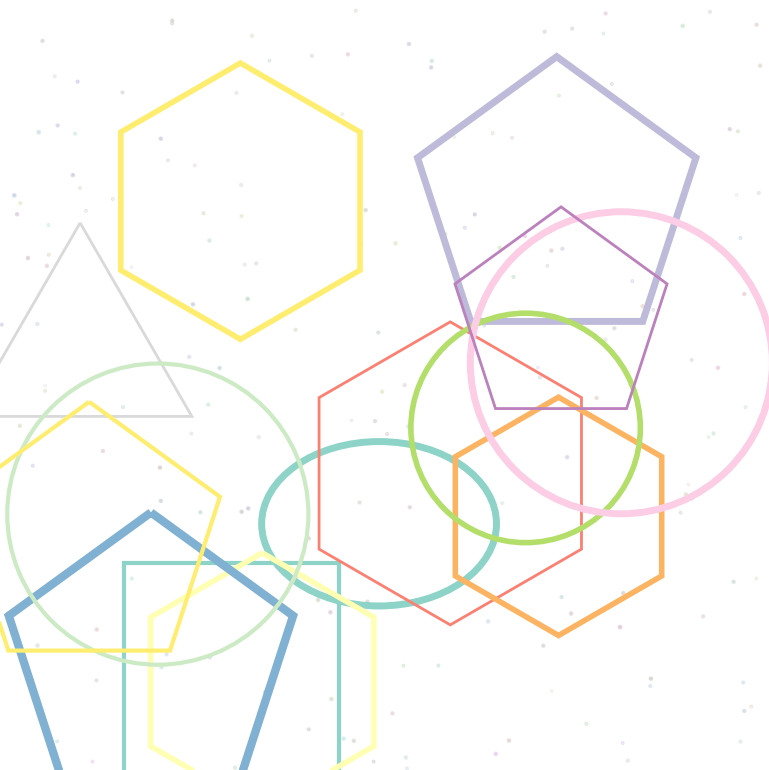[{"shape": "square", "thickness": 1.5, "radius": 0.7, "center": [0.301, 0.129]}, {"shape": "oval", "thickness": 2.5, "radius": 0.76, "center": [0.492, 0.32]}, {"shape": "hexagon", "thickness": 2, "radius": 0.84, "center": [0.341, 0.115]}, {"shape": "pentagon", "thickness": 2.5, "radius": 0.95, "center": [0.723, 0.736]}, {"shape": "hexagon", "thickness": 1, "radius": 0.98, "center": [0.585, 0.385]}, {"shape": "pentagon", "thickness": 3, "radius": 0.97, "center": [0.196, 0.14]}, {"shape": "hexagon", "thickness": 2, "radius": 0.77, "center": [0.725, 0.329]}, {"shape": "circle", "thickness": 2, "radius": 0.74, "center": [0.683, 0.444]}, {"shape": "circle", "thickness": 2.5, "radius": 0.98, "center": [0.807, 0.529]}, {"shape": "triangle", "thickness": 1, "radius": 0.84, "center": [0.104, 0.543]}, {"shape": "pentagon", "thickness": 1, "radius": 0.72, "center": [0.729, 0.587]}, {"shape": "circle", "thickness": 1.5, "radius": 0.98, "center": [0.205, 0.332]}, {"shape": "hexagon", "thickness": 2, "radius": 0.9, "center": [0.312, 0.739]}, {"shape": "pentagon", "thickness": 1.5, "radius": 0.89, "center": [0.116, 0.3]}]